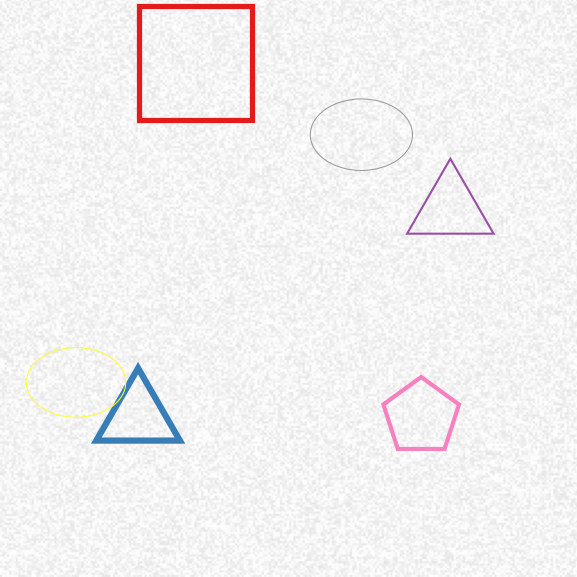[{"shape": "square", "thickness": 2.5, "radius": 0.49, "center": [0.338, 0.89]}, {"shape": "triangle", "thickness": 3, "radius": 0.42, "center": [0.239, 0.278]}, {"shape": "triangle", "thickness": 1, "radius": 0.43, "center": [0.78, 0.638]}, {"shape": "oval", "thickness": 0.5, "radius": 0.43, "center": [0.132, 0.337]}, {"shape": "pentagon", "thickness": 2, "radius": 0.34, "center": [0.729, 0.277]}, {"shape": "oval", "thickness": 0.5, "radius": 0.44, "center": [0.626, 0.766]}]